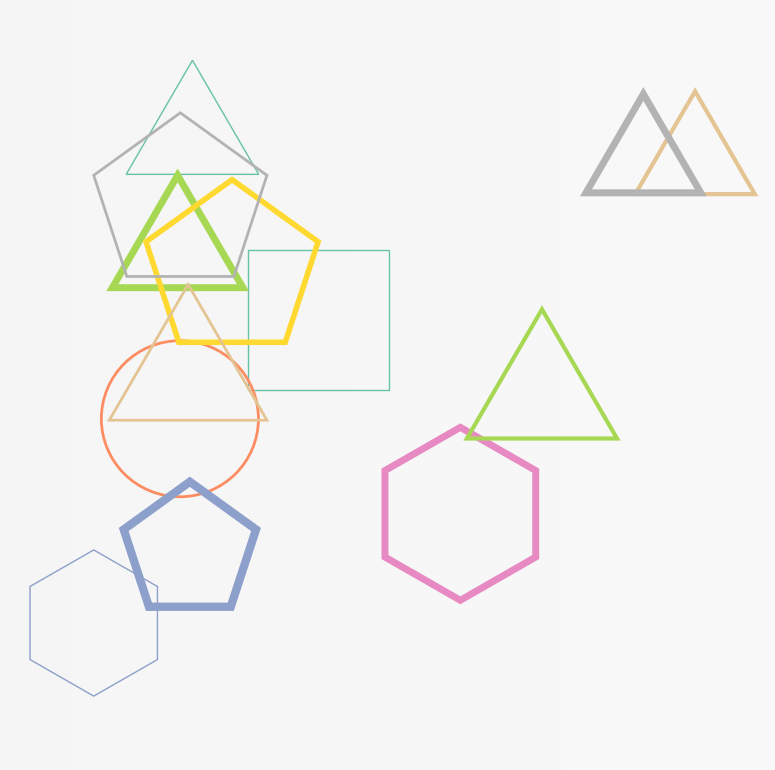[{"shape": "square", "thickness": 0.5, "radius": 0.45, "center": [0.411, 0.584]}, {"shape": "triangle", "thickness": 0.5, "radius": 0.49, "center": [0.248, 0.823]}, {"shape": "circle", "thickness": 1, "radius": 0.51, "center": [0.232, 0.456]}, {"shape": "pentagon", "thickness": 3, "radius": 0.45, "center": [0.245, 0.285]}, {"shape": "hexagon", "thickness": 0.5, "radius": 0.47, "center": [0.121, 0.191]}, {"shape": "hexagon", "thickness": 2.5, "radius": 0.56, "center": [0.594, 0.333]}, {"shape": "triangle", "thickness": 1.5, "radius": 0.56, "center": [0.699, 0.486]}, {"shape": "triangle", "thickness": 2.5, "radius": 0.49, "center": [0.229, 0.675]}, {"shape": "pentagon", "thickness": 2, "radius": 0.58, "center": [0.299, 0.65]}, {"shape": "triangle", "thickness": 1.5, "radius": 0.45, "center": [0.897, 0.792]}, {"shape": "triangle", "thickness": 1, "radius": 0.59, "center": [0.243, 0.513]}, {"shape": "triangle", "thickness": 2.5, "radius": 0.43, "center": [0.83, 0.792]}, {"shape": "pentagon", "thickness": 1, "radius": 0.59, "center": [0.233, 0.736]}]